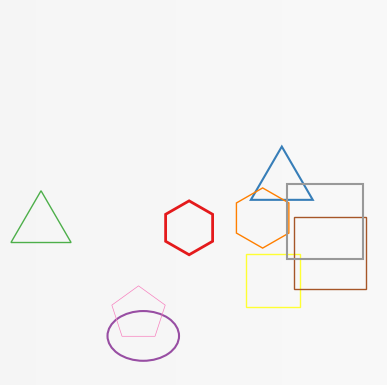[{"shape": "hexagon", "thickness": 2, "radius": 0.35, "center": [0.488, 0.408]}, {"shape": "triangle", "thickness": 1.5, "radius": 0.46, "center": [0.727, 0.527]}, {"shape": "triangle", "thickness": 1, "radius": 0.45, "center": [0.106, 0.415]}, {"shape": "oval", "thickness": 1.5, "radius": 0.46, "center": [0.37, 0.127]}, {"shape": "hexagon", "thickness": 1, "radius": 0.39, "center": [0.678, 0.434]}, {"shape": "square", "thickness": 1, "radius": 0.34, "center": [0.704, 0.272]}, {"shape": "square", "thickness": 1, "radius": 0.47, "center": [0.852, 0.342]}, {"shape": "pentagon", "thickness": 0.5, "radius": 0.36, "center": [0.357, 0.185]}, {"shape": "square", "thickness": 1.5, "radius": 0.49, "center": [0.839, 0.425]}]